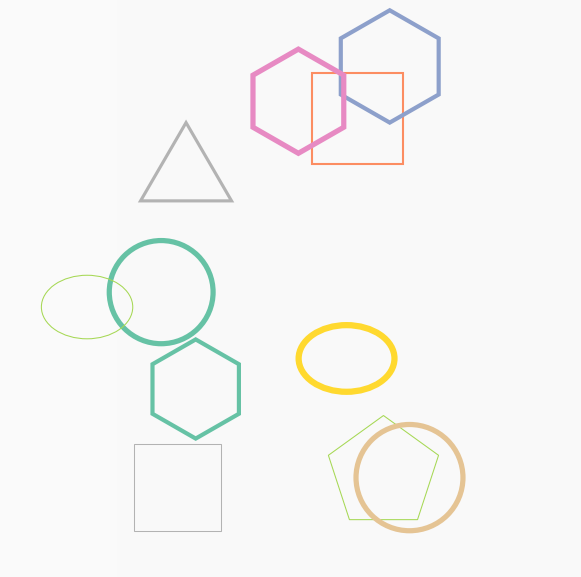[{"shape": "hexagon", "thickness": 2, "radius": 0.43, "center": [0.337, 0.326]}, {"shape": "circle", "thickness": 2.5, "radius": 0.45, "center": [0.277, 0.493]}, {"shape": "square", "thickness": 1, "radius": 0.39, "center": [0.615, 0.794]}, {"shape": "hexagon", "thickness": 2, "radius": 0.49, "center": [0.671, 0.884]}, {"shape": "hexagon", "thickness": 2.5, "radius": 0.45, "center": [0.513, 0.824]}, {"shape": "oval", "thickness": 0.5, "radius": 0.39, "center": [0.15, 0.467]}, {"shape": "pentagon", "thickness": 0.5, "radius": 0.5, "center": [0.66, 0.18]}, {"shape": "oval", "thickness": 3, "radius": 0.41, "center": [0.596, 0.378]}, {"shape": "circle", "thickness": 2.5, "radius": 0.46, "center": [0.705, 0.172]}, {"shape": "triangle", "thickness": 1.5, "radius": 0.45, "center": [0.32, 0.696]}, {"shape": "square", "thickness": 0.5, "radius": 0.38, "center": [0.306, 0.154]}]